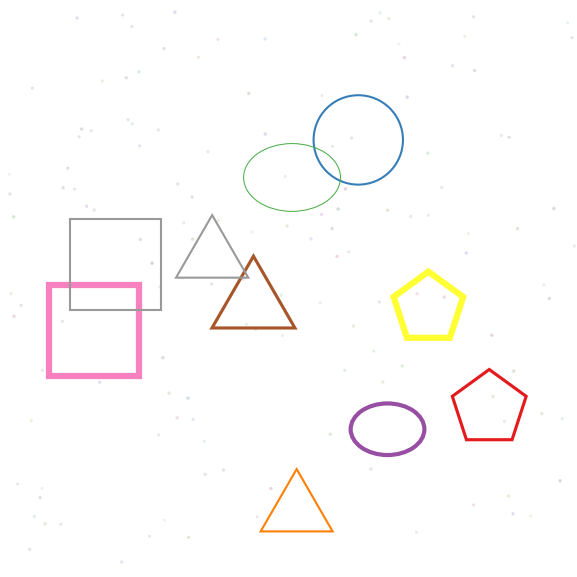[{"shape": "pentagon", "thickness": 1.5, "radius": 0.34, "center": [0.847, 0.292]}, {"shape": "circle", "thickness": 1, "radius": 0.39, "center": [0.62, 0.757]}, {"shape": "oval", "thickness": 0.5, "radius": 0.42, "center": [0.506, 0.692]}, {"shape": "oval", "thickness": 2, "radius": 0.32, "center": [0.671, 0.256]}, {"shape": "triangle", "thickness": 1, "radius": 0.36, "center": [0.514, 0.115]}, {"shape": "pentagon", "thickness": 3, "radius": 0.32, "center": [0.742, 0.465]}, {"shape": "triangle", "thickness": 1.5, "radius": 0.41, "center": [0.439, 0.473]}, {"shape": "square", "thickness": 3, "radius": 0.39, "center": [0.163, 0.426]}, {"shape": "square", "thickness": 1, "radius": 0.39, "center": [0.2, 0.541]}, {"shape": "triangle", "thickness": 1, "radius": 0.36, "center": [0.367, 0.554]}]